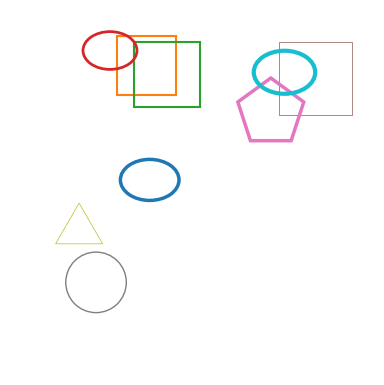[{"shape": "oval", "thickness": 2.5, "radius": 0.38, "center": [0.389, 0.533]}, {"shape": "square", "thickness": 1.5, "radius": 0.38, "center": [0.381, 0.83]}, {"shape": "square", "thickness": 1.5, "radius": 0.43, "center": [0.433, 0.807]}, {"shape": "oval", "thickness": 2, "radius": 0.35, "center": [0.286, 0.869]}, {"shape": "square", "thickness": 0.5, "radius": 0.48, "center": [0.819, 0.797]}, {"shape": "pentagon", "thickness": 2.5, "radius": 0.45, "center": [0.703, 0.707]}, {"shape": "circle", "thickness": 1, "radius": 0.39, "center": [0.249, 0.267]}, {"shape": "triangle", "thickness": 0.5, "radius": 0.35, "center": [0.205, 0.402]}, {"shape": "oval", "thickness": 3, "radius": 0.4, "center": [0.739, 0.812]}]